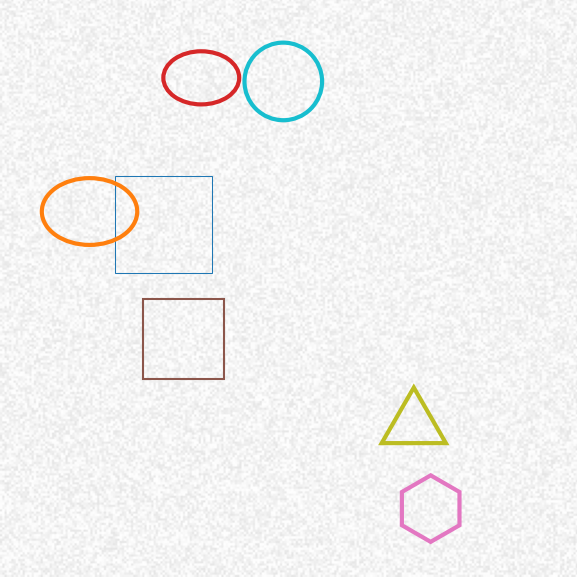[{"shape": "square", "thickness": 0.5, "radius": 0.42, "center": [0.283, 0.61]}, {"shape": "oval", "thickness": 2, "radius": 0.41, "center": [0.155, 0.633]}, {"shape": "oval", "thickness": 2, "radius": 0.33, "center": [0.349, 0.864]}, {"shape": "square", "thickness": 1, "radius": 0.35, "center": [0.318, 0.412]}, {"shape": "hexagon", "thickness": 2, "radius": 0.29, "center": [0.746, 0.118]}, {"shape": "triangle", "thickness": 2, "radius": 0.32, "center": [0.717, 0.264]}, {"shape": "circle", "thickness": 2, "radius": 0.34, "center": [0.491, 0.858]}]